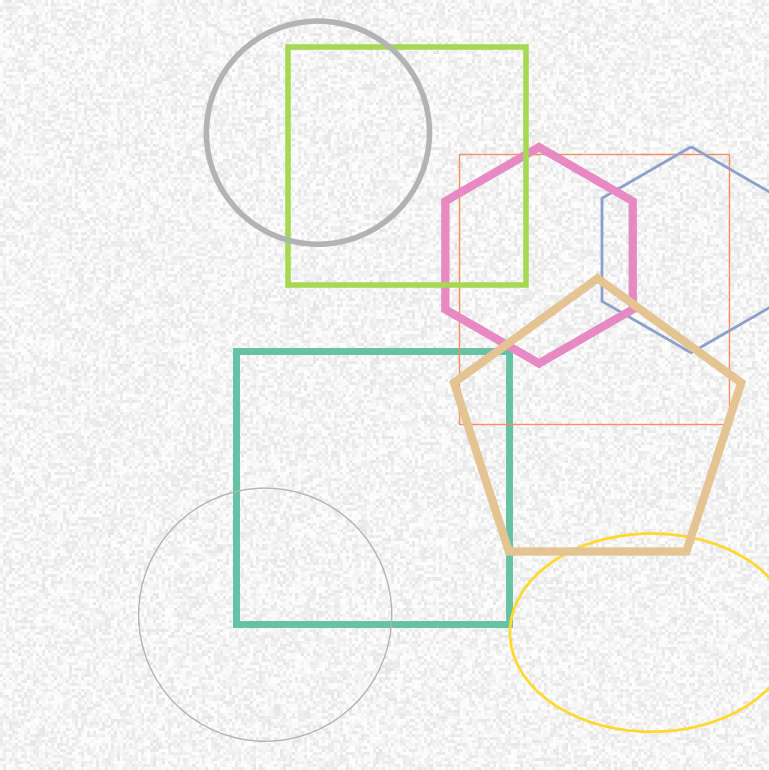[{"shape": "square", "thickness": 2.5, "radius": 0.89, "center": [0.484, 0.367]}, {"shape": "square", "thickness": 0.5, "radius": 0.87, "center": [0.771, 0.625]}, {"shape": "hexagon", "thickness": 1, "radius": 0.67, "center": [0.898, 0.676]}, {"shape": "hexagon", "thickness": 3, "radius": 0.7, "center": [0.7, 0.668]}, {"shape": "square", "thickness": 2, "radius": 0.77, "center": [0.529, 0.784]}, {"shape": "oval", "thickness": 1, "radius": 0.92, "center": [0.846, 0.178]}, {"shape": "pentagon", "thickness": 3, "radius": 0.98, "center": [0.776, 0.442]}, {"shape": "circle", "thickness": 0.5, "radius": 0.82, "center": [0.344, 0.202]}, {"shape": "circle", "thickness": 2, "radius": 0.72, "center": [0.413, 0.828]}]